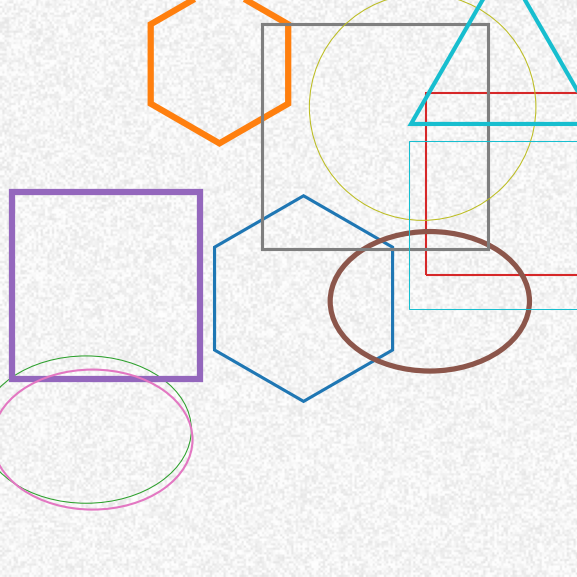[{"shape": "hexagon", "thickness": 1.5, "radius": 0.89, "center": [0.526, 0.482]}, {"shape": "hexagon", "thickness": 3, "radius": 0.69, "center": [0.38, 0.888]}, {"shape": "oval", "thickness": 0.5, "radius": 0.91, "center": [0.149, 0.255]}, {"shape": "square", "thickness": 1, "radius": 0.79, "center": [0.896, 0.681]}, {"shape": "square", "thickness": 3, "radius": 0.81, "center": [0.184, 0.505]}, {"shape": "oval", "thickness": 2.5, "radius": 0.86, "center": [0.744, 0.477]}, {"shape": "oval", "thickness": 1, "radius": 0.87, "center": [0.16, 0.238]}, {"shape": "square", "thickness": 1.5, "radius": 0.98, "center": [0.65, 0.763]}, {"shape": "circle", "thickness": 0.5, "radius": 0.98, "center": [0.732, 0.814]}, {"shape": "triangle", "thickness": 2, "radius": 0.93, "center": [0.872, 0.877]}, {"shape": "square", "thickness": 0.5, "radius": 0.73, "center": [0.854, 0.609]}]